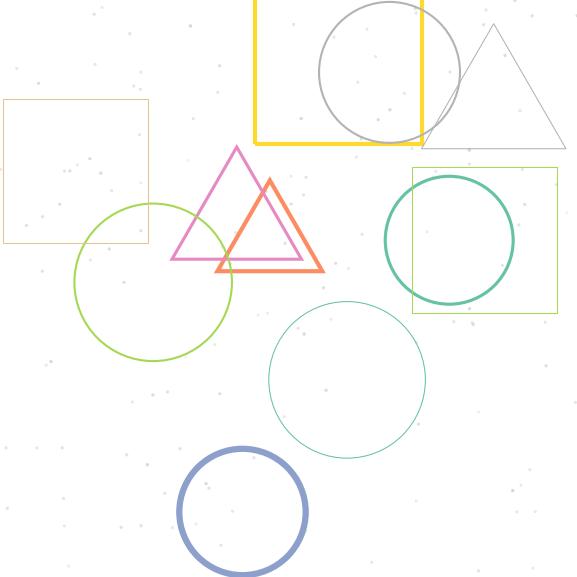[{"shape": "circle", "thickness": 1.5, "radius": 0.55, "center": [0.778, 0.583]}, {"shape": "circle", "thickness": 0.5, "radius": 0.68, "center": [0.601, 0.341]}, {"shape": "triangle", "thickness": 2, "radius": 0.52, "center": [0.467, 0.582]}, {"shape": "circle", "thickness": 3, "radius": 0.55, "center": [0.42, 0.113]}, {"shape": "triangle", "thickness": 1.5, "radius": 0.65, "center": [0.41, 0.615]}, {"shape": "circle", "thickness": 1, "radius": 0.68, "center": [0.265, 0.51]}, {"shape": "square", "thickness": 0.5, "radius": 0.63, "center": [0.839, 0.584]}, {"shape": "square", "thickness": 2, "radius": 0.72, "center": [0.587, 0.894]}, {"shape": "square", "thickness": 0.5, "radius": 0.63, "center": [0.13, 0.703]}, {"shape": "triangle", "thickness": 0.5, "radius": 0.72, "center": [0.855, 0.814]}, {"shape": "circle", "thickness": 1, "radius": 0.61, "center": [0.674, 0.874]}]